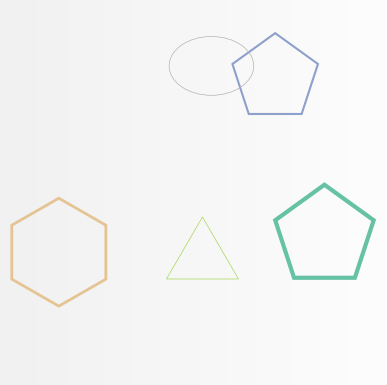[{"shape": "pentagon", "thickness": 3, "radius": 0.67, "center": [0.837, 0.387]}, {"shape": "pentagon", "thickness": 1.5, "radius": 0.58, "center": [0.71, 0.798]}, {"shape": "triangle", "thickness": 0.5, "radius": 0.54, "center": [0.522, 0.329]}, {"shape": "hexagon", "thickness": 2, "radius": 0.7, "center": [0.152, 0.345]}, {"shape": "oval", "thickness": 0.5, "radius": 0.55, "center": [0.546, 0.829]}]